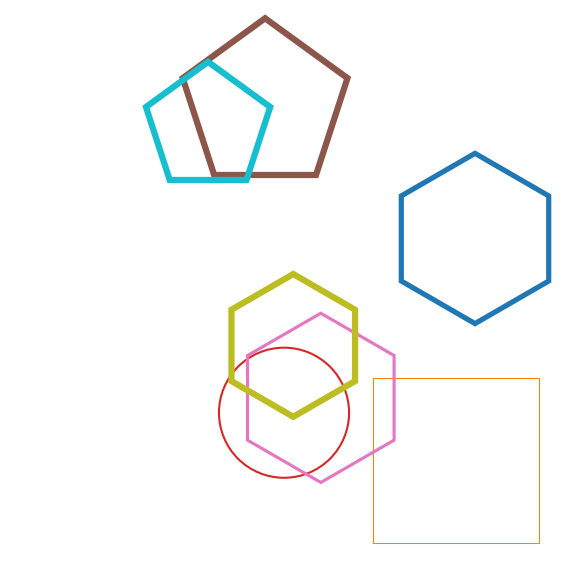[{"shape": "hexagon", "thickness": 2.5, "radius": 0.74, "center": [0.823, 0.586]}, {"shape": "square", "thickness": 0.5, "radius": 0.72, "center": [0.789, 0.202]}, {"shape": "circle", "thickness": 1, "radius": 0.56, "center": [0.492, 0.284]}, {"shape": "pentagon", "thickness": 3, "radius": 0.75, "center": [0.459, 0.817]}, {"shape": "hexagon", "thickness": 1.5, "radius": 0.73, "center": [0.556, 0.31]}, {"shape": "hexagon", "thickness": 3, "radius": 0.62, "center": [0.508, 0.401]}, {"shape": "pentagon", "thickness": 3, "radius": 0.57, "center": [0.36, 0.779]}]